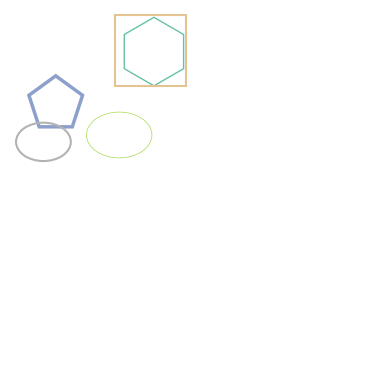[{"shape": "hexagon", "thickness": 1, "radius": 0.44, "center": [0.4, 0.866]}, {"shape": "pentagon", "thickness": 2.5, "radius": 0.37, "center": [0.145, 0.73]}, {"shape": "oval", "thickness": 0.5, "radius": 0.42, "center": [0.31, 0.649]}, {"shape": "square", "thickness": 1.5, "radius": 0.46, "center": [0.391, 0.87]}, {"shape": "oval", "thickness": 1.5, "radius": 0.36, "center": [0.113, 0.632]}]